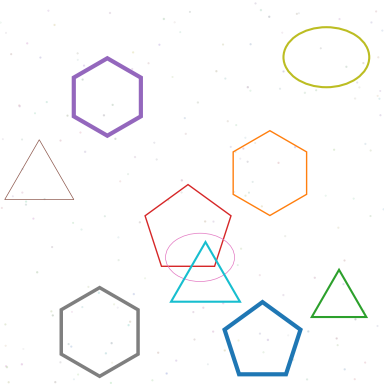[{"shape": "pentagon", "thickness": 3, "radius": 0.52, "center": [0.682, 0.112]}, {"shape": "hexagon", "thickness": 1, "radius": 0.55, "center": [0.701, 0.55]}, {"shape": "triangle", "thickness": 1.5, "radius": 0.41, "center": [0.881, 0.217]}, {"shape": "pentagon", "thickness": 1, "radius": 0.59, "center": [0.488, 0.403]}, {"shape": "hexagon", "thickness": 3, "radius": 0.5, "center": [0.279, 0.748]}, {"shape": "triangle", "thickness": 0.5, "radius": 0.52, "center": [0.102, 0.533]}, {"shape": "oval", "thickness": 0.5, "radius": 0.45, "center": [0.52, 0.331]}, {"shape": "hexagon", "thickness": 2.5, "radius": 0.58, "center": [0.259, 0.138]}, {"shape": "oval", "thickness": 1.5, "radius": 0.56, "center": [0.848, 0.851]}, {"shape": "triangle", "thickness": 1.5, "radius": 0.52, "center": [0.534, 0.268]}]